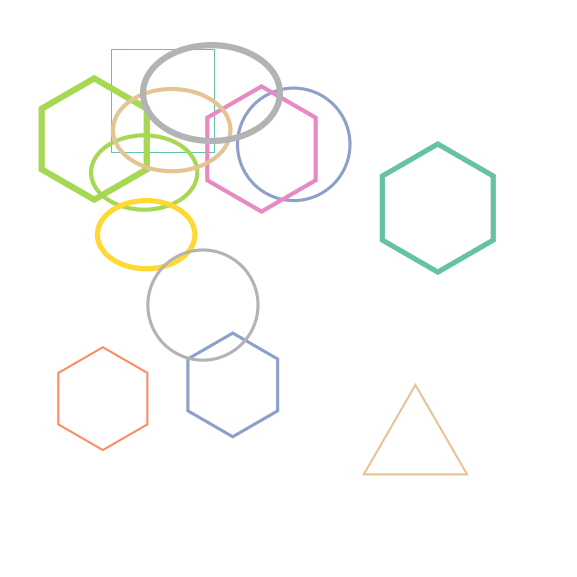[{"shape": "square", "thickness": 0.5, "radius": 0.44, "center": [0.282, 0.825]}, {"shape": "hexagon", "thickness": 2.5, "radius": 0.55, "center": [0.758, 0.639]}, {"shape": "hexagon", "thickness": 1, "radius": 0.45, "center": [0.178, 0.309]}, {"shape": "hexagon", "thickness": 1.5, "radius": 0.45, "center": [0.403, 0.333]}, {"shape": "circle", "thickness": 1.5, "radius": 0.49, "center": [0.509, 0.749]}, {"shape": "hexagon", "thickness": 2, "radius": 0.54, "center": [0.453, 0.741]}, {"shape": "oval", "thickness": 2, "radius": 0.46, "center": [0.25, 0.7]}, {"shape": "hexagon", "thickness": 3, "radius": 0.53, "center": [0.163, 0.758]}, {"shape": "oval", "thickness": 2.5, "radius": 0.42, "center": [0.253, 0.593]}, {"shape": "triangle", "thickness": 1, "radius": 0.52, "center": [0.719, 0.229]}, {"shape": "oval", "thickness": 2, "radius": 0.51, "center": [0.297, 0.774]}, {"shape": "circle", "thickness": 1.5, "radius": 0.48, "center": [0.351, 0.471]}, {"shape": "oval", "thickness": 3, "radius": 0.59, "center": [0.366, 0.838]}]